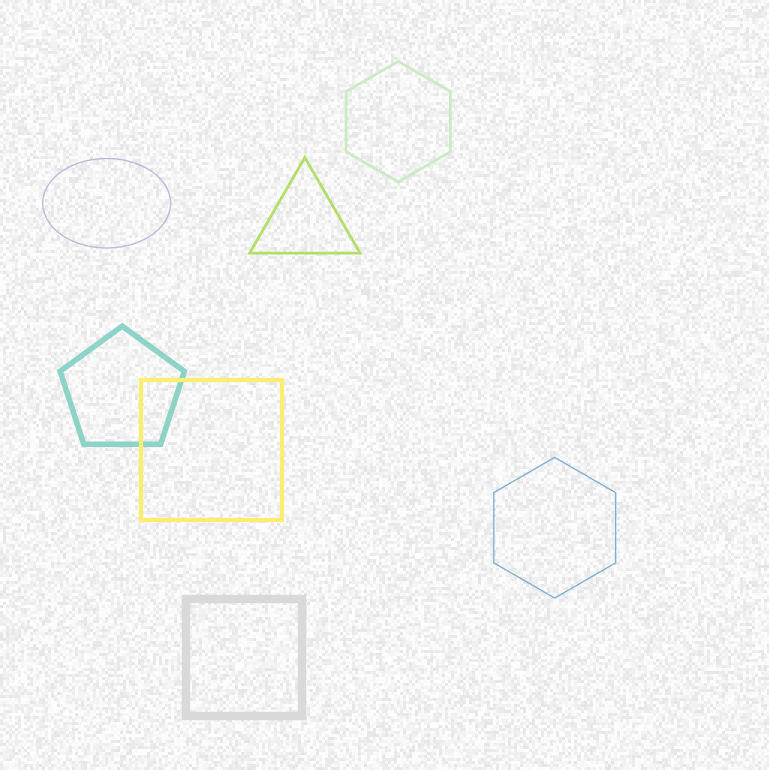[{"shape": "pentagon", "thickness": 2, "radius": 0.42, "center": [0.159, 0.492]}, {"shape": "oval", "thickness": 0.5, "radius": 0.42, "center": [0.139, 0.736]}, {"shape": "hexagon", "thickness": 0.5, "radius": 0.46, "center": [0.72, 0.315]}, {"shape": "triangle", "thickness": 1, "radius": 0.41, "center": [0.396, 0.713]}, {"shape": "square", "thickness": 3, "radius": 0.38, "center": [0.317, 0.147]}, {"shape": "hexagon", "thickness": 1, "radius": 0.39, "center": [0.517, 0.842]}, {"shape": "square", "thickness": 1.5, "radius": 0.46, "center": [0.275, 0.416]}]